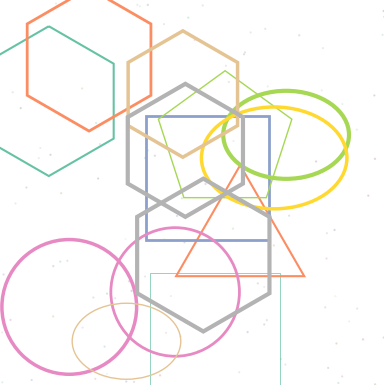[{"shape": "square", "thickness": 0.5, "radius": 0.84, "center": [0.558, 0.122]}, {"shape": "hexagon", "thickness": 1.5, "radius": 0.97, "center": [0.127, 0.737]}, {"shape": "triangle", "thickness": 1.5, "radius": 0.96, "center": [0.624, 0.379]}, {"shape": "hexagon", "thickness": 2, "radius": 0.93, "center": [0.231, 0.845]}, {"shape": "square", "thickness": 2, "radius": 0.8, "center": [0.539, 0.538]}, {"shape": "circle", "thickness": 2, "radius": 0.83, "center": [0.455, 0.242]}, {"shape": "circle", "thickness": 2.5, "radius": 0.87, "center": [0.18, 0.203]}, {"shape": "pentagon", "thickness": 1, "radius": 0.91, "center": [0.585, 0.634]}, {"shape": "oval", "thickness": 3, "radius": 0.82, "center": [0.743, 0.65]}, {"shape": "oval", "thickness": 2.5, "radius": 0.94, "center": [0.712, 0.59]}, {"shape": "oval", "thickness": 1, "radius": 0.71, "center": [0.329, 0.114]}, {"shape": "hexagon", "thickness": 2.5, "radius": 0.82, "center": [0.475, 0.756]}, {"shape": "hexagon", "thickness": 3, "radius": 0.86, "center": [0.481, 0.61]}, {"shape": "hexagon", "thickness": 3, "radius": 0.99, "center": [0.528, 0.338]}]